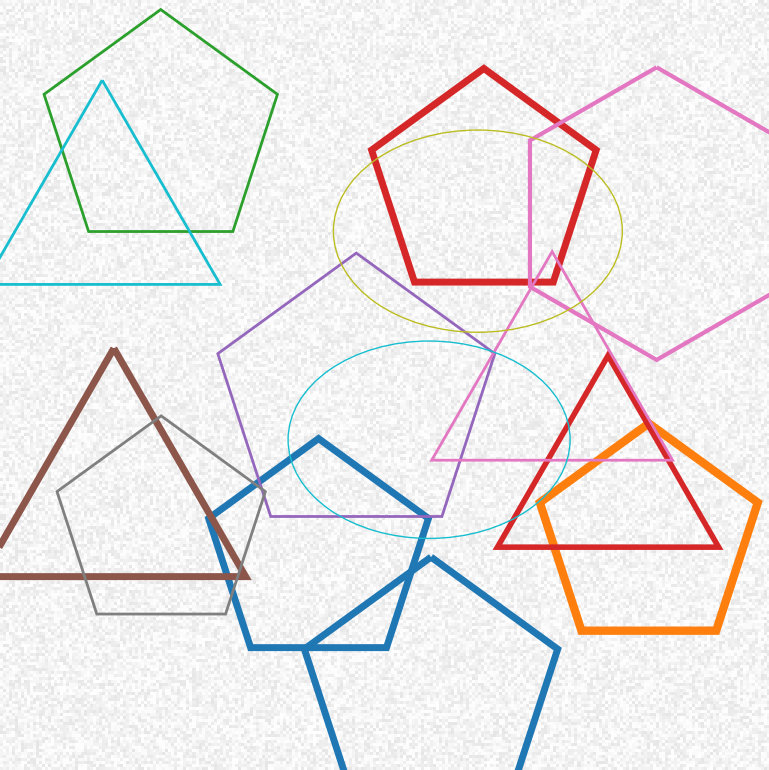[{"shape": "pentagon", "thickness": 2.5, "radius": 0.75, "center": [0.414, 0.28]}, {"shape": "pentagon", "thickness": 2.5, "radius": 0.86, "center": [0.56, 0.104]}, {"shape": "pentagon", "thickness": 3, "radius": 0.74, "center": [0.843, 0.301]}, {"shape": "pentagon", "thickness": 1, "radius": 0.8, "center": [0.209, 0.828]}, {"shape": "pentagon", "thickness": 2.5, "radius": 0.77, "center": [0.628, 0.758]}, {"shape": "triangle", "thickness": 2, "radius": 0.83, "center": [0.79, 0.372]}, {"shape": "pentagon", "thickness": 1, "radius": 0.95, "center": [0.463, 0.482]}, {"shape": "triangle", "thickness": 2.5, "radius": 0.99, "center": [0.148, 0.35]}, {"shape": "triangle", "thickness": 1, "radius": 0.9, "center": [0.717, 0.493]}, {"shape": "hexagon", "thickness": 1.5, "radius": 0.95, "center": [0.853, 0.723]}, {"shape": "pentagon", "thickness": 1, "radius": 0.71, "center": [0.209, 0.318]}, {"shape": "oval", "thickness": 0.5, "radius": 0.94, "center": [0.621, 0.7]}, {"shape": "triangle", "thickness": 1, "radius": 0.88, "center": [0.133, 0.719]}, {"shape": "oval", "thickness": 0.5, "radius": 0.92, "center": [0.557, 0.429]}]